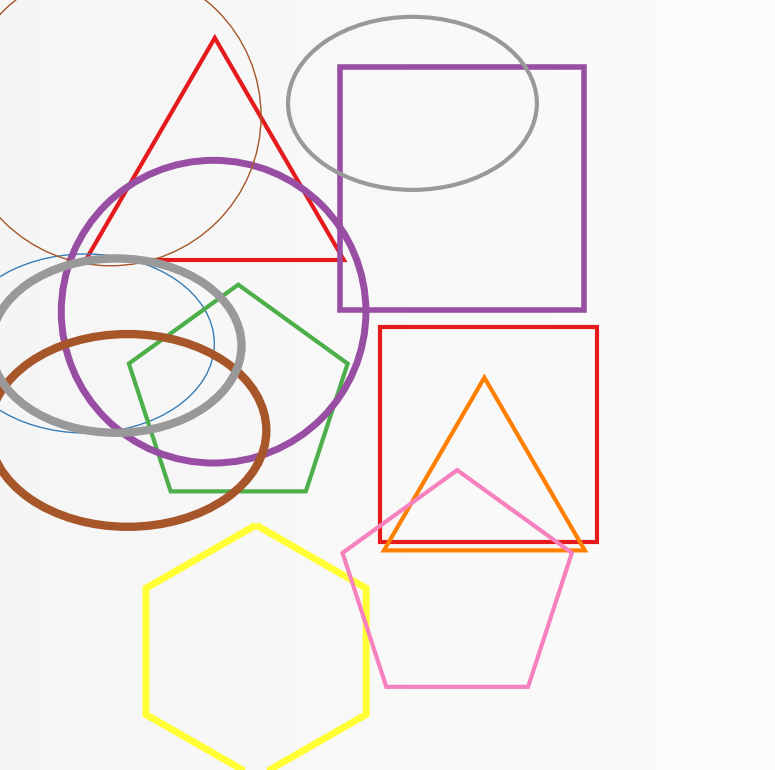[{"shape": "triangle", "thickness": 1.5, "radius": 0.96, "center": [0.277, 0.758]}, {"shape": "square", "thickness": 1.5, "radius": 0.7, "center": [0.63, 0.435]}, {"shape": "oval", "thickness": 0.5, "radius": 0.83, "center": [0.11, 0.554]}, {"shape": "pentagon", "thickness": 1.5, "radius": 0.74, "center": [0.307, 0.482]}, {"shape": "square", "thickness": 2, "radius": 0.79, "center": [0.596, 0.755]}, {"shape": "circle", "thickness": 2.5, "radius": 0.98, "center": [0.276, 0.595]}, {"shape": "triangle", "thickness": 1.5, "radius": 0.75, "center": [0.625, 0.36]}, {"shape": "hexagon", "thickness": 2.5, "radius": 0.82, "center": [0.33, 0.154]}, {"shape": "circle", "thickness": 0.5, "radius": 0.97, "center": [0.143, 0.849]}, {"shape": "oval", "thickness": 3, "radius": 0.89, "center": [0.165, 0.441]}, {"shape": "pentagon", "thickness": 1.5, "radius": 0.78, "center": [0.59, 0.234]}, {"shape": "oval", "thickness": 3, "radius": 0.81, "center": [0.15, 0.551]}, {"shape": "oval", "thickness": 1.5, "radius": 0.8, "center": [0.532, 0.866]}]